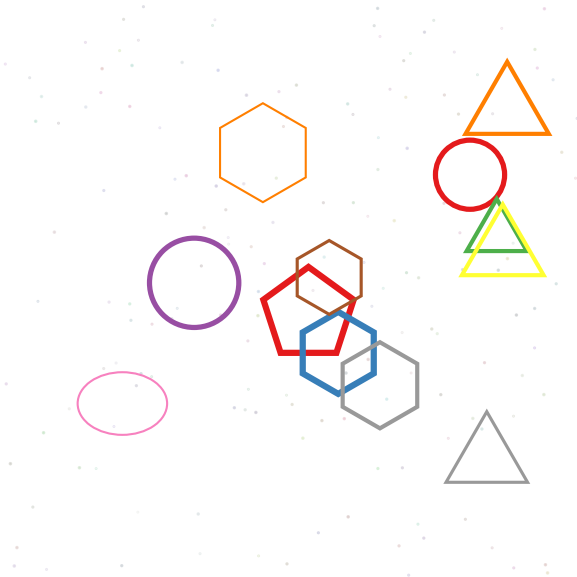[{"shape": "circle", "thickness": 2.5, "radius": 0.3, "center": [0.814, 0.697]}, {"shape": "pentagon", "thickness": 3, "radius": 0.41, "center": [0.534, 0.455]}, {"shape": "hexagon", "thickness": 3, "radius": 0.36, "center": [0.586, 0.388]}, {"shape": "triangle", "thickness": 2, "radius": 0.3, "center": [0.86, 0.595]}, {"shape": "circle", "thickness": 2.5, "radius": 0.39, "center": [0.336, 0.509]}, {"shape": "triangle", "thickness": 2, "radius": 0.42, "center": [0.878, 0.809]}, {"shape": "hexagon", "thickness": 1, "radius": 0.43, "center": [0.455, 0.735]}, {"shape": "triangle", "thickness": 2, "radius": 0.41, "center": [0.871, 0.563]}, {"shape": "hexagon", "thickness": 1.5, "radius": 0.32, "center": [0.57, 0.519]}, {"shape": "oval", "thickness": 1, "radius": 0.39, "center": [0.212, 0.3]}, {"shape": "triangle", "thickness": 1.5, "radius": 0.41, "center": [0.843, 0.205]}, {"shape": "hexagon", "thickness": 2, "radius": 0.37, "center": [0.658, 0.332]}]